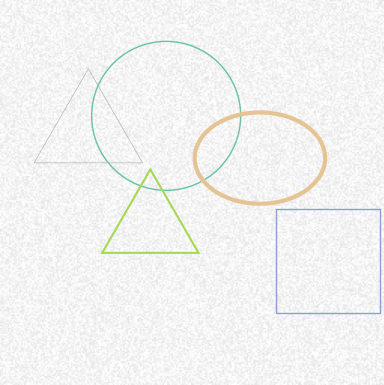[{"shape": "circle", "thickness": 1, "radius": 0.97, "center": [0.432, 0.699]}, {"shape": "square", "thickness": 1, "radius": 0.68, "center": [0.852, 0.321]}, {"shape": "triangle", "thickness": 1.5, "radius": 0.72, "center": [0.391, 0.415]}, {"shape": "oval", "thickness": 3, "radius": 0.85, "center": [0.675, 0.589]}, {"shape": "triangle", "thickness": 0.5, "radius": 0.81, "center": [0.229, 0.658]}]